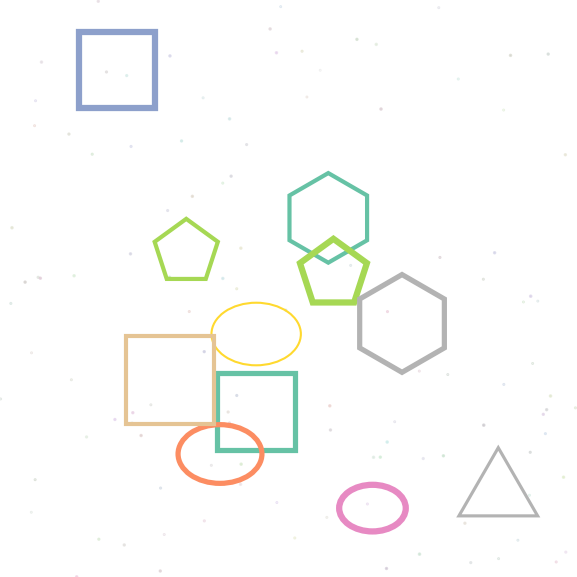[{"shape": "hexagon", "thickness": 2, "radius": 0.39, "center": [0.568, 0.622]}, {"shape": "square", "thickness": 2.5, "radius": 0.33, "center": [0.443, 0.287]}, {"shape": "oval", "thickness": 2.5, "radius": 0.36, "center": [0.381, 0.213]}, {"shape": "square", "thickness": 3, "radius": 0.33, "center": [0.203, 0.878]}, {"shape": "oval", "thickness": 3, "radius": 0.29, "center": [0.645, 0.119]}, {"shape": "pentagon", "thickness": 3, "radius": 0.3, "center": [0.577, 0.525]}, {"shape": "pentagon", "thickness": 2, "radius": 0.29, "center": [0.322, 0.563]}, {"shape": "oval", "thickness": 1, "radius": 0.39, "center": [0.444, 0.421]}, {"shape": "square", "thickness": 2, "radius": 0.38, "center": [0.295, 0.34]}, {"shape": "hexagon", "thickness": 2.5, "radius": 0.42, "center": [0.696, 0.439]}, {"shape": "triangle", "thickness": 1.5, "radius": 0.39, "center": [0.863, 0.145]}]